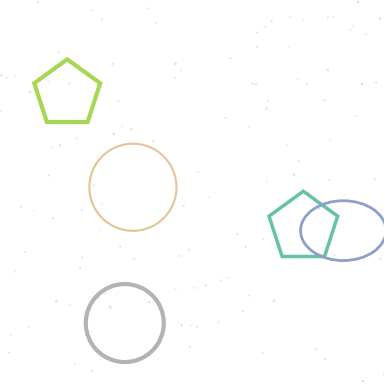[{"shape": "pentagon", "thickness": 2.5, "radius": 0.47, "center": [0.788, 0.41]}, {"shape": "oval", "thickness": 2, "radius": 0.55, "center": [0.892, 0.401]}, {"shape": "pentagon", "thickness": 3, "radius": 0.45, "center": [0.175, 0.756]}, {"shape": "circle", "thickness": 1.5, "radius": 0.57, "center": [0.345, 0.514]}, {"shape": "circle", "thickness": 3, "radius": 0.51, "center": [0.324, 0.161]}]